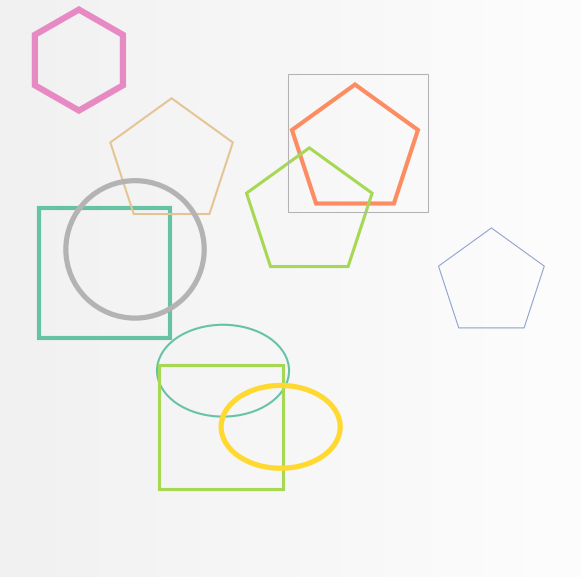[{"shape": "square", "thickness": 2, "radius": 0.56, "center": [0.179, 0.526]}, {"shape": "oval", "thickness": 1, "radius": 0.57, "center": [0.384, 0.357]}, {"shape": "pentagon", "thickness": 2, "radius": 0.57, "center": [0.611, 0.739]}, {"shape": "pentagon", "thickness": 0.5, "radius": 0.48, "center": [0.845, 0.509]}, {"shape": "hexagon", "thickness": 3, "radius": 0.44, "center": [0.136, 0.895]}, {"shape": "pentagon", "thickness": 1.5, "radius": 0.57, "center": [0.532, 0.63]}, {"shape": "square", "thickness": 1.5, "radius": 0.53, "center": [0.38, 0.26]}, {"shape": "oval", "thickness": 2.5, "radius": 0.51, "center": [0.483, 0.26]}, {"shape": "pentagon", "thickness": 1, "radius": 0.55, "center": [0.295, 0.718]}, {"shape": "square", "thickness": 0.5, "radius": 0.6, "center": [0.616, 0.752]}, {"shape": "circle", "thickness": 2.5, "radius": 0.6, "center": [0.232, 0.567]}]